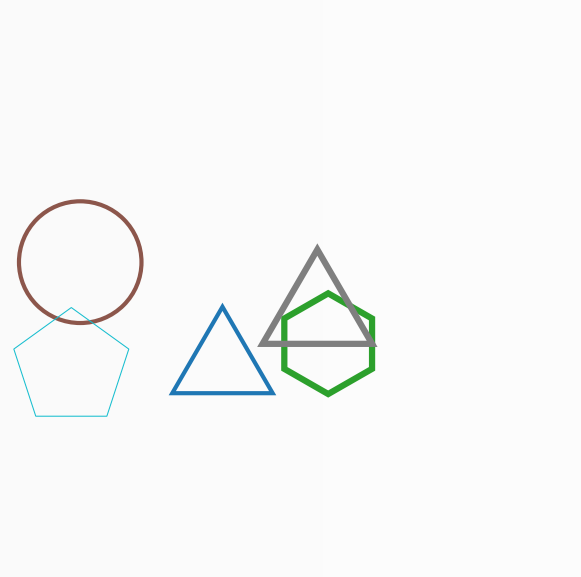[{"shape": "triangle", "thickness": 2, "radius": 0.5, "center": [0.383, 0.368]}, {"shape": "hexagon", "thickness": 3, "radius": 0.44, "center": [0.565, 0.404]}, {"shape": "circle", "thickness": 2, "radius": 0.53, "center": [0.138, 0.545]}, {"shape": "triangle", "thickness": 3, "radius": 0.54, "center": [0.546, 0.458]}, {"shape": "pentagon", "thickness": 0.5, "radius": 0.52, "center": [0.123, 0.363]}]